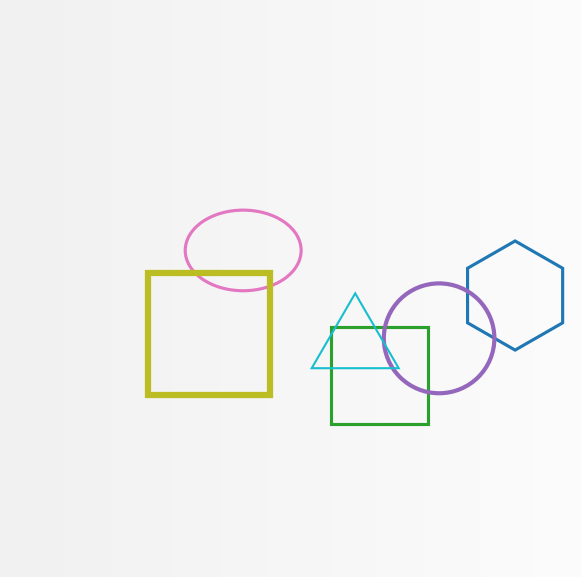[{"shape": "hexagon", "thickness": 1.5, "radius": 0.47, "center": [0.886, 0.487]}, {"shape": "square", "thickness": 1.5, "radius": 0.42, "center": [0.653, 0.349]}, {"shape": "circle", "thickness": 2, "radius": 0.48, "center": [0.755, 0.413]}, {"shape": "oval", "thickness": 1.5, "radius": 0.5, "center": [0.418, 0.565]}, {"shape": "square", "thickness": 3, "radius": 0.53, "center": [0.36, 0.42]}, {"shape": "triangle", "thickness": 1, "radius": 0.43, "center": [0.611, 0.405]}]